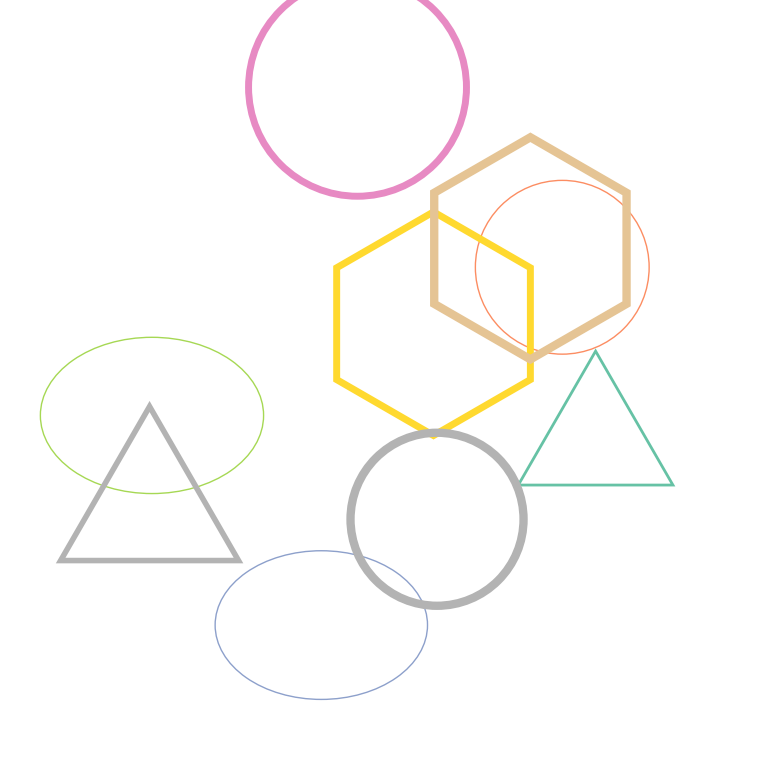[{"shape": "triangle", "thickness": 1, "radius": 0.58, "center": [0.774, 0.428]}, {"shape": "circle", "thickness": 0.5, "radius": 0.56, "center": [0.73, 0.653]}, {"shape": "oval", "thickness": 0.5, "radius": 0.69, "center": [0.417, 0.188]}, {"shape": "circle", "thickness": 2.5, "radius": 0.71, "center": [0.464, 0.887]}, {"shape": "oval", "thickness": 0.5, "radius": 0.72, "center": [0.197, 0.46]}, {"shape": "hexagon", "thickness": 2.5, "radius": 0.73, "center": [0.563, 0.58]}, {"shape": "hexagon", "thickness": 3, "radius": 0.72, "center": [0.689, 0.677]}, {"shape": "circle", "thickness": 3, "radius": 0.56, "center": [0.568, 0.326]}, {"shape": "triangle", "thickness": 2, "radius": 0.67, "center": [0.194, 0.339]}]